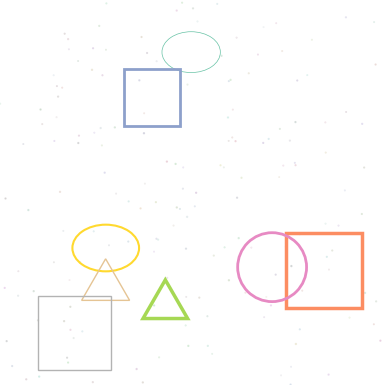[{"shape": "oval", "thickness": 0.5, "radius": 0.38, "center": [0.497, 0.865]}, {"shape": "square", "thickness": 2.5, "radius": 0.49, "center": [0.842, 0.297]}, {"shape": "square", "thickness": 2, "radius": 0.37, "center": [0.395, 0.746]}, {"shape": "circle", "thickness": 2, "radius": 0.45, "center": [0.707, 0.306]}, {"shape": "triangle", "thickness": 2.5, "radius": 0.33, "center": [0.429, 0.206]}, {"shape": "oval", "thickness": 1.5, "radius": 0.43, "center": [0.275, 0.356]}, {"shape": "triangle", "thickness": 1, "radius": 0.36, "center": [0.274, 0.256]}, {"shape": "square", "thickness": 1, "radius": 0.48, "center": [0.194, 0.135]}]